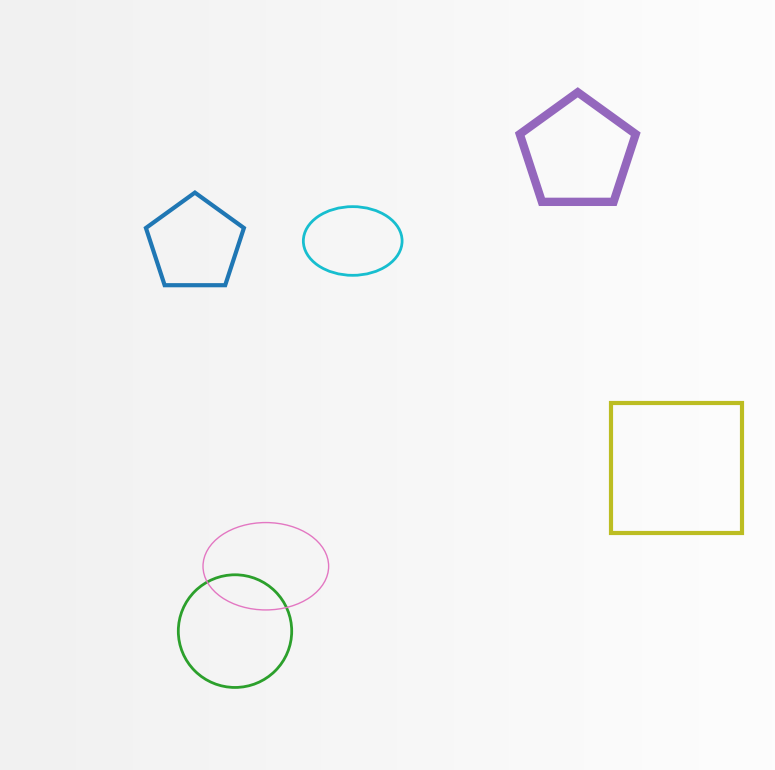[{"shape": "pentagon", "thickness": 1.5, "radius": 0.33, "center": [0.252, 0.683]}, {"shape": "circle", "thickness": 1, "radius": 0.37, "center": [0.303, 0.18]}, {"shape": "pentagon", "thickness": 3, "radius": 0.39, "center": [0.746, 0.801]}, {"shape": "oval", "thickness": 0.5, "radius": 0.41, "center": [0.343, 0.265]}, {"shape": "square", "thickness": 1.5, "radius": 0.42, "center": [0.873, 0.392]}, {"shape": "oval", "thickness": 1, "radius": 0.32, "center": [0.455, 0.687]}]